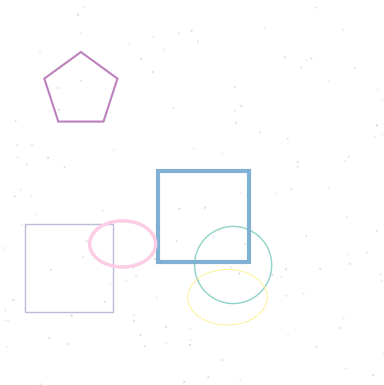[{"shape": "circle", "thickness": 1, "radius": 0.5, "center": [0.606, 0.312]}, {"shape": "square", "thickness": 1, "radius": 0.57, "center": [0.18, 0.303]}, {"shape": "square", "thickness": 3, "radius": 0.59, "center": [0.529, 0.437]}, {"shape": "oval", "thickness": 2.5, "radius": 0.43, "center": [0.319, 0.366]}, {"shape": "pentagon", "thickness": 1.5, "radius": 0.5, "center": [0.21, 0.765]}, {"shape": "oval", "thickness": 0.5, "radius": 0.52, "center": [0.591, 0.228]}]